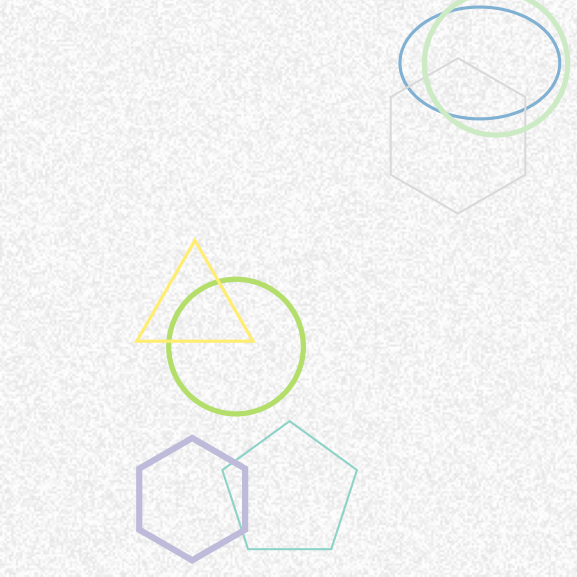[{"shape": "pentagon", "thickness": 1, "radius": 0.61, "center": [0.502, 0.147]}, {"shape": "hexagon", "thickness": 3, "radius": 0.53, "center": [0.333, 0.135]}, {"shape": "oval", "thickness": 1.5, "radius": 0.69, "center": [0.831, 0.89]}, {"shape": "circle", "thickness": 2.5, "radius": 0.58, "center": [0.409, 0.399]}, {"shape": "hexagon", "thickness": 1, "radius": 0.67, "center": [0.793, 0.764]}, {"shape": "circle", "thickness": 2.5, "radius": 0.62, "center": [0.859, 0.889]}, {"shape": "triangle", "thickness": 1.5, "radius": 0.58, "center": [0.337, 0.466]}]